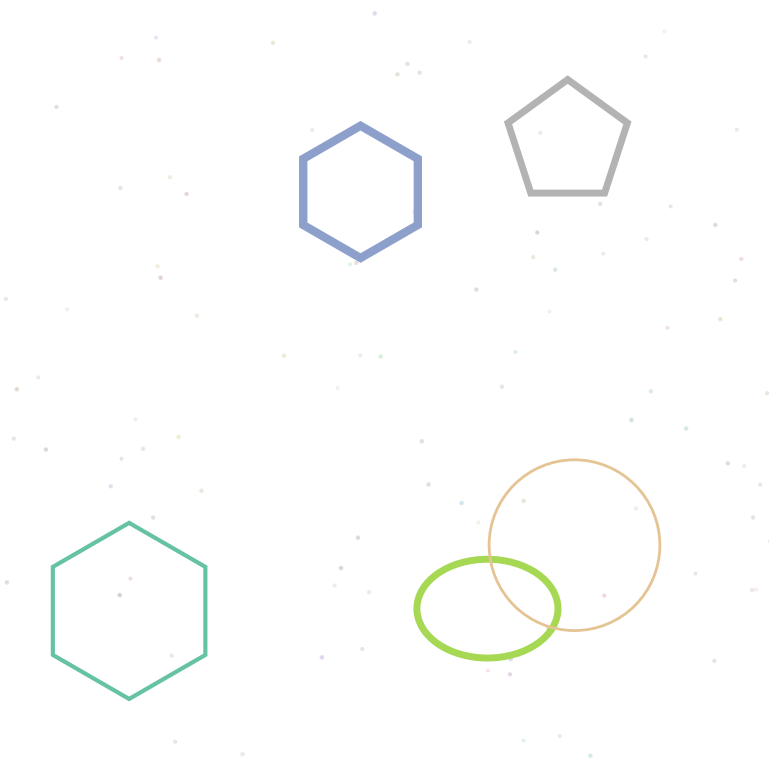[{"shape": "hexagon", "thickness": 1.5, "radius": 0.57, "center": [0.168, 0.207]}, {"shape": "hexagon", "thickness": 3, "radius": 0.43, "center": [0.468, 0.751]}, {"shape": "oval", "thickness": 2.5, "radius": 0.46, "center": [0.633, 0.21]}, {"shape": "circle", "thickness": 1, "radius": 0.55, "center": [0.746, 0.292]}, {"shape": "pentagon", "thickness": 2.5, "radius": 0.41, "center": [0.737, 0.815]}]